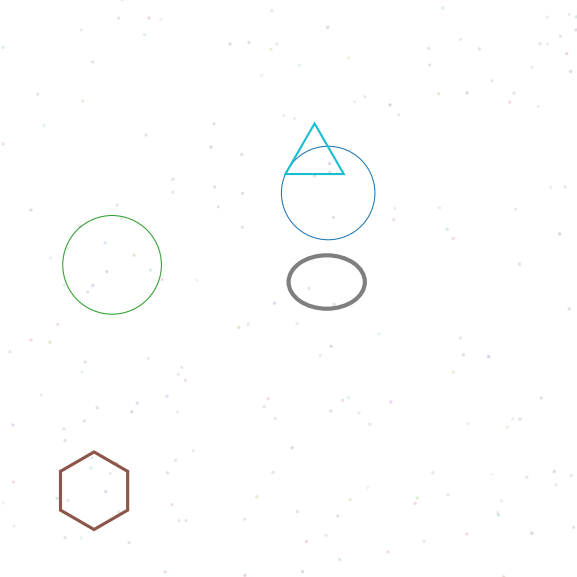[{"shape": "circle", "thickness": 0.5, "radius": 0.4, "center": [0.568, 0.665]}, {"shape": "circle", "thickness": 0.5, "radius": 0.43, "center": [0.194, 0.541]}, {"shape": "hexagon", "thickness": 1.5, "radius": 0.34, "center": [0.163, 0.149]}, {"shape": "oval", "thickness": 2, "radius": 0.33, "center": [0.566, 0.511]}, {"shape": "triangle", "thickness": 1, "radius": 0.29, "center": [0.545, 0.727]}]